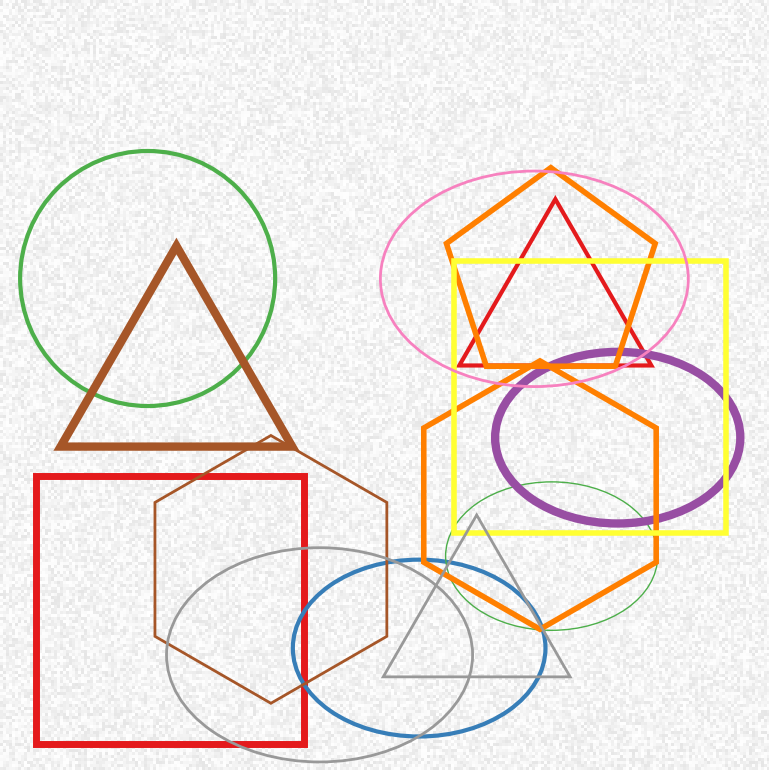[{"shape": "triangle", "thickness": 1.5, "radius": 0.72, "center": [0.721, 0.597]}, {"shape": "square", "thickness": 2.5, "radius": 0.87, "center": [0.221, 0.208]}, {"shape": "oval", "thickness": 1.5, "radius": 0.82, "center": [0.544, 0.158]}, {"shape": "circle", "thickness": 1.5, "radius": 0.83, "center": [0.192, 0.638]}, {"shape": "oval", "thickness": 0.5, "radius": 0.69, "center": [0.716, 0.278]}, {"shape": "oval", "thickness": 3, "radius": 0.8, "center": [0.802, 0.432]}, {"shape": "hexagon", "thickness": 2, "radius": 0.87, "center": [0.701, 0.357]}, {"shape": "pentagon", "thickness": 2, "radius": 0.71, "center": [0.715, 0.64]}, {"shape": "square", "thickness": 2, "radius": 0.88, "center": [0.766, 0.484]}, {"shape": "triangle", "thickness": 3, "radius": 0.87, "center": [0.229, 0.507]}, {"shape": "hexagon", "thickness": 1, "radius": 0.87, "center": [0.352, 0.261]}, {"shape": "oval", "thickness": 1, "radius": 1.0, "center": [0.694, 0.638]}, {"shape": "triangle", "thickness": 1, "radius": 0.7, "center": [0.619, 0.191]}, {"shape": "oval", "thickness": 1, "radius": 0.99, "center": [0.415, 0.15]}]